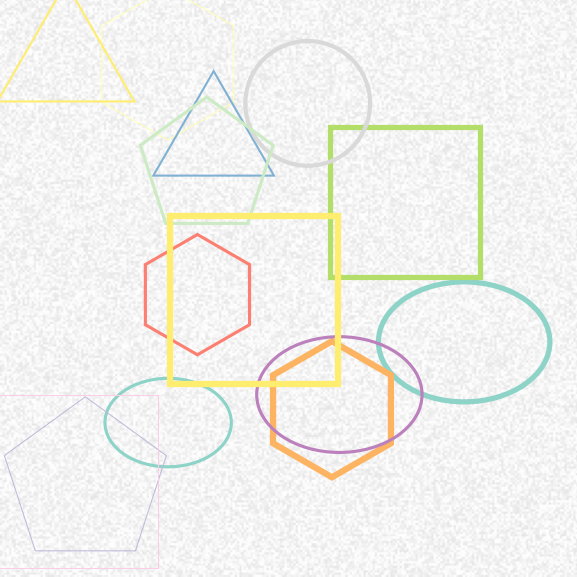[{"shape": "oval", "thickness": 2.5, "radius": 0.74, "center": [0.804, 0.407]}, {"shape": "oval", "thickness": 1.5, "radius": 0.55, "center": [0.291, 0.267]}, {"shape": "hexagon", "thickness": 0.5, "radius": 0.66, "center": [0.29, 0.888]}, {"shape": "pentagon", "thickness": 0.5, "radius": 0.74, "center": [0.148, 0.165]}, {"shape": "hexagon", "thickness": 1.5, "radius": 0.52, "center": [0.342, 0.489]}, {"shape": "triangle", "thickness": 1, "radius": 0.6, "center": [0.37, 0.755]}, {"shape": "hexagon", "thickness": 3, "radius": 0.59, "center": [0.575, 0.291]}, {"shape": "square", "thickness": 2.5, "radius": 0.65, "center": [0.701, 0.65]}, {"shape": "square", "thickness": 0.5, "radius": 0.75, "center": [0.125, 0.165]}, {"shape": "circle", "thickness": 2, "radius": 0.54, "center": [0.533, 0.82]}, {"shape": "oval", "thickness": 1.5, "radius": 0.72, "center": [0.588, 0.316]}, {"shape": "pentagon", "thickness": 1.5, "radius": 0.6, "center": [0.358, 0.71]}, {"shape": "triangle", "thickness": 1, "radius": 0.68, "center": [0.114, 0.892]}, {"shape": "square", "thickness": 3, "radius": 0.73, "center": [0.44, 0.48]}]